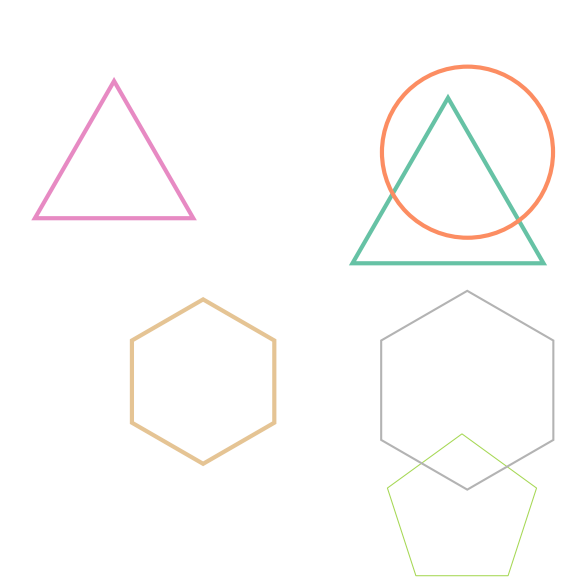[{"shape": "triangle", "thickness": 2, "radius": 0.95, "center": [0.776, 0.639]}, {"shape": "circle", "thickness": 2, "radius": 0.74, "center": [0.81, 0.736]}, {"shape": "triangle", "thickness": 2, "radius": 0.79, "center": [0.198, 0.7]}, {"shape": "pentagon", "thickness": 0.5, "radius": 0.68, "center": [0.8, 0.112]}, {"shape": "hexagon", "thickness": 2, "radius": 0.71, "center": [0.352, 0.338]}, {"shape": "hexagon", "thickness": 1, "radius": 0.86, "center": [0.809, 0.323]}]